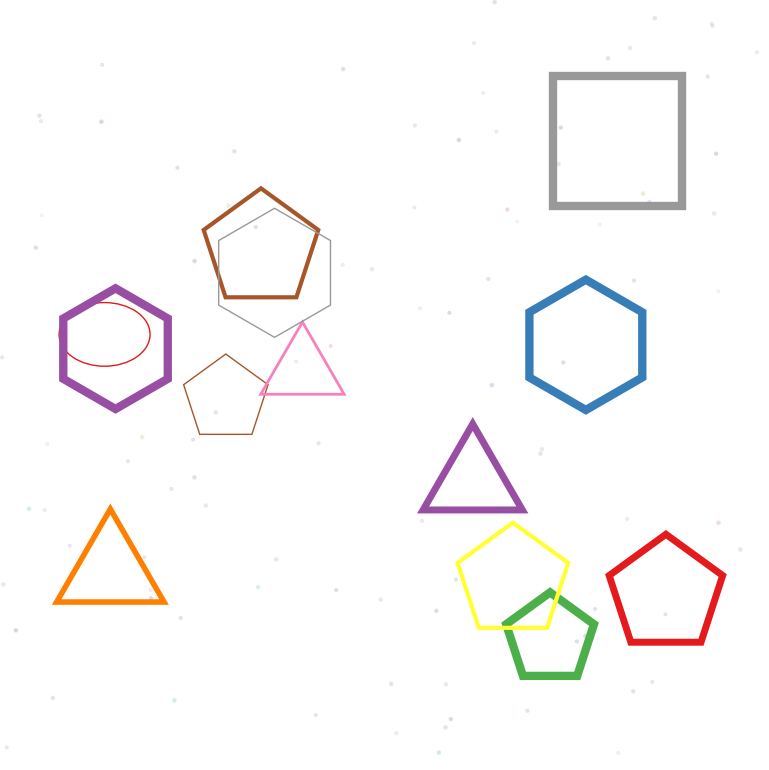[{"shape": "oval", "thickness": 0.5, "radius": 0.3, "center": [0.136, 0.566]}, {"shape": "pentagon", "thickness": 2.5, "radius": 0.39, "center": [0.865, 0.229]}, {"shape": "hexagon", "thickness": 3, "radius": 0.42, "center": [0.761, 0.552]}, {"shape": "pentagon", "thickness": 3, "radius": 0.3, "center": [0.714, 0.171]}, {"shape": "triangle", "thickness": 2.5, "radius": 0.37, "center": [0.614, 0.375]}, {"shape": "hexagon", "thickness": 3, "radius": 0.39, "center": [0.15, 0.547]}, {"shape": "triangle", "thickness": 2, "radius": 0.4, "center": [0.143, 0.258]}, {"shape": "pentagon", "thickness": 1.5, "radius": 0.38, "center": [0.666, 0.246]}, {"shape": "pentagon", "thickness": 1.5, "radius": 0.39, "center": [0.339, 0.677]}, {"shape": "pentagon", "thickness": 0.5, "radius": 0.29, "center": [0.293, 0.483]}, {"shape": "triangle", "thickness": 1, "radius": 0.31, "center": [0.393, 0.519]}, {"shape": "hexagon", "thickness": 0.5, "radius": 0.42, "center": [0.357, 0.646]}, {"shape": "square", "thickness": 3, "radius": 0.42, "center": [0.802, 0.817]}]